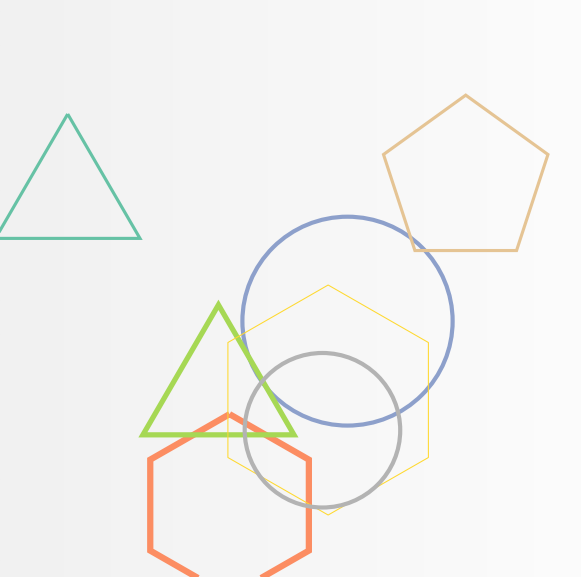[{"shape": "triangle", "thickness": 1.5, "radius": 0.72, "center": [0.116, 0.658]}, {"shape": "hexagon", "thickness": 3, "radius": 0.79, "center": [0.395, 0.124]}, {"shape": "circle", "thickness": 2, "radius": 0.9, "center": [0.598, 0.443]}, {"shape": "triangle", "thickness": 2.5, "radius": 0.75, "center": [0.376, 0.321]}, {"shape": "hexagon", "thickness": 0.5, "radius": 1.0, "center": [0.565, 0.306]}, {"shape": "pentagon", "thickness": 1.5, "radius": 0.74, "center": [0.801, 0.686]}, {"shape": "circle", "thickness": 2, "radius": 0.67, "center": [0.555, 0.254]}]